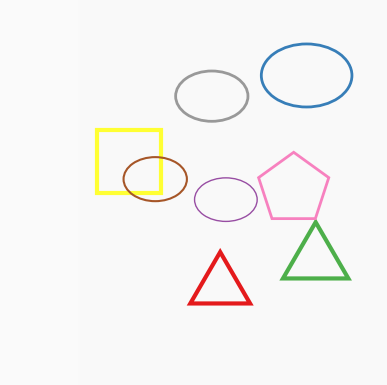[{"shape": "triangle", "thickness": 3, "radius": 0.45, "center": [0.568, 0.256]}, {"shape": "oval", "thickness": 2, "radius": 0.58, "center": [0.791, 0.804]}, {"shape": "triangle", "thickness": 3, "radius": 0.49, "center": [0.815, 0.325]}, {"shape": "oval", "thickness": 1, "radius": 0.4, "center": [0.583, 0.481]}, {"shape": "square", "thickness": 3, "radius": 0.41, "center": [0.333, 0.58]}, {"shape": "oval", "thickness": 1.5, "radius": 0.41, "center": [0.401, 0.535]}, {"shape": "pentagon", "thickness": 2, "radius": 0.48, "center": [0.758, 0.509]}, {"shape": "oval", "thickness": 2, "radius": 0.47, "center": [0.547, 0.75]}]